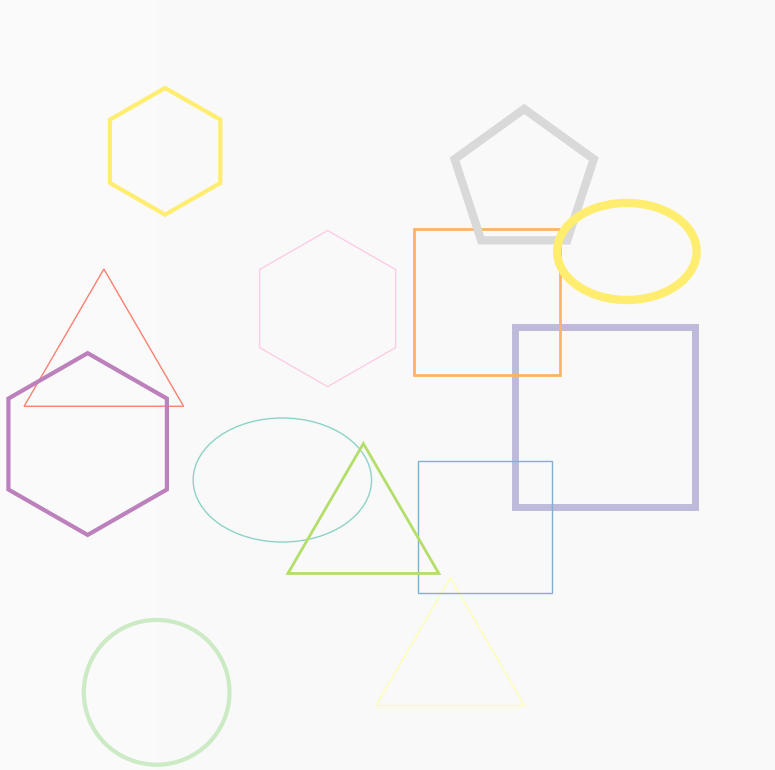[{"shape": "oval", "thickness": 0.5, "radius": 0.58, "center": [0.364, 0.377]}, {"shape": "triangle", "thickness": 0.5, "radius": 0.55, "center": [0.581, 0.139]}, {"shape": "square", "thickness": 2.5, "radius": 0.58, "center": [0.781, 0.459]}, {"shape": "triangle", "thickness": 0.5, "radius": 0.59, "center": [0.134, 0.532]}, {"shape": "square", "thickness": 0.5, "radius": 0.43, "center": [0.626, 0.316]}, {"shape": "square", "thickness": 1, "radius": 0.47, "center": [0.628, 0.608]}, {"shape": "triangle", "thickness": 1, "radius": 0.56, "center": [0.469, 0.311]}, {"shape": "hexagon", "thickness": 0.5, "radius": 0.51, "center": [0.423, 0.599]}, {"shape": "pentagon", "thickness": 3, "radius": 0.47, "center": [0.676, 0.764]}, {"shape": "hexagon", "thickness": 1.5, "radius": 0.59, "center": [0.113, 0.423]}, {"shape": "circle", "thickness": 1.5, "radius": 0.47, "center": [0.202, 0.101]}, {"shape": "oval", "thickness": 3, "radius": 0.45, "center": [0.809, 0.673]}, {"shape": "hexagon", "thickness": 1.5, "radius": 0.41, "center": [0.213, 0.803]}]